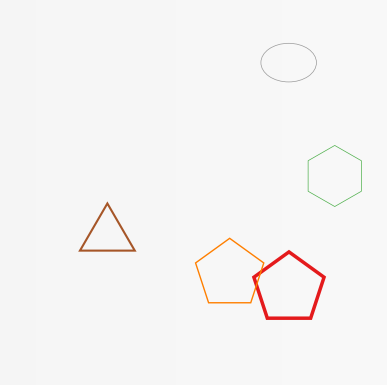[{"shape": "pentagon", "thickness": 2.5, "radius": 0.48, "center": [0.746, 0.251]}, {"shape": "hexagon", "thickness": 0.5, "radius": 0.4, "center": [0.864, 0.543]}, {"shape": "pentagon", "thickness": 1, "radius": 0.46, "center": [0.593, 0.288]}, {"shape": "triangle", "thickness": 1.5, "radius": 0.41, "center": [0.277, 0.39]}, {"shape": "oval", "thickness": 0.5, "radius": 0.36, "center": [0.745, 0.837]}]